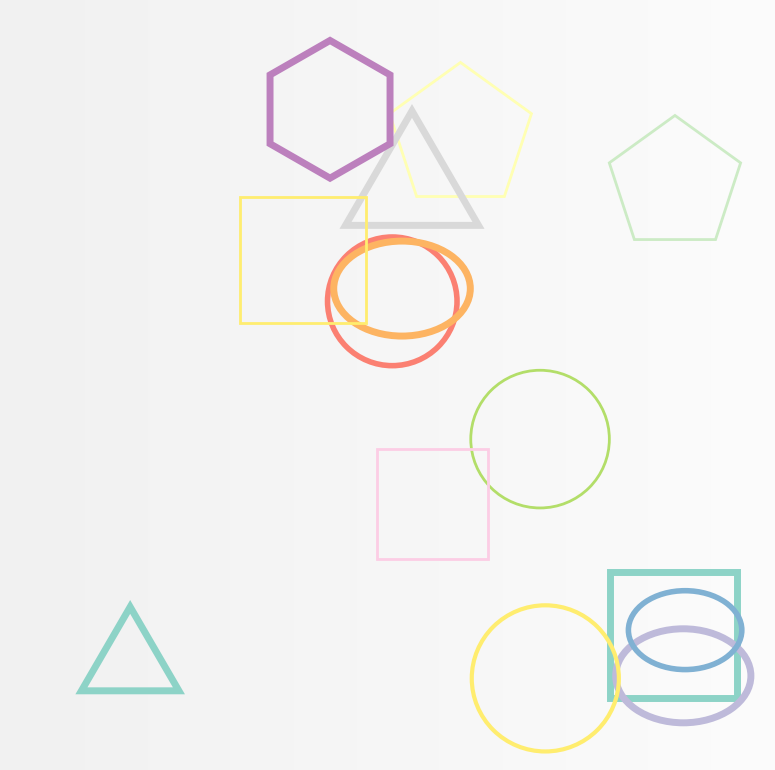[{"shape": "triangle", "thickness": 2.5, "radius": 0.36, "center": [0.168, 0.139]}, {"shape": "square", "thickness": 2.5, "radius": 0.41, "center": [0.869, 0.175]}, {"shape": "pentagon", "thickness": 1, "radius": 0.48, "center": [0.594, 0.823]}, {"shape": "oval", "thickness": 2.5, "radius": 0.44, "center": [0.882, 0.122]}, {"shape": "circle", "thickness": 2, "radius": 0.42, "center": [0.506, 0.609]}, {"shape": "oval", "thickness": 2, "radius": 0.37, "center": [0.884, 0.182]}, {"shape": "oval", "thickness": 2.5, "radius": 0.44, "center": [0.519, 0.625]}, {"shape": "circle", "thickness": 1, "radius": 0.45, "center": [0.697, 0.43]}, {"shape": "square", "thickness": 1, "radius": 0.36, "center": [0.558, 0.346]}, {"shape": "triangle", "thickness": 2.5, "radius": 0.5, "center": [0.532, 0.757]}, {"shape": "hexagon", "thickness": 2.5, "radius": 0.45, "center": [0.426, 0.858]}, {"shape": "pentagon", "thickness": 1, "radius": 0.45, "center": [0.871, 0.761]}, {"shape": "square", "thickness": 1, "radius": 0.41, "center": [0.391, 0.663]}, {"shape": "circle", "thickness": 1.5, "radius": 0.47, "center": [0.704, 0.119]}]